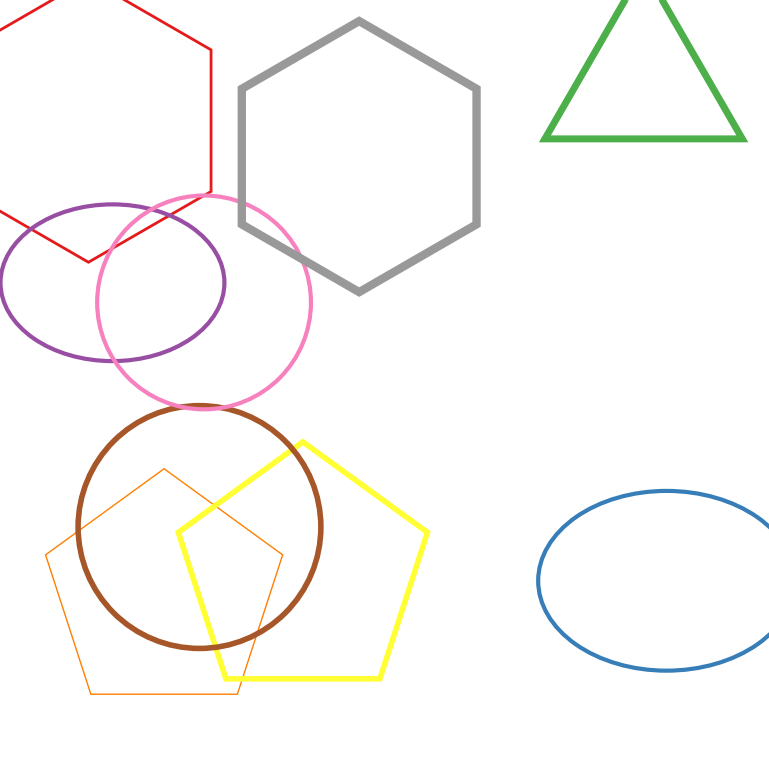[{"shape": "hexagon", "thickness": 1, "radius": 0.92, "center": [0.115, 0.843]}, {"shape": "oval", "thickness": 1.5, "radius": 0.83, "center": [0.866, 0.246]}, {"shape": "triangle", "thickness": 2.5, "radius": 0.74, "center": [0.836, 0.894]}, {"shape": "oval", "thickness": 1.5, "radius": 0.73, "center": [0.146, 0.633]}, {"shape": "pentagon", "thickness": 0.5, "radius": 0.81, "center": [0.213, 0.229]}, {"shape": "pentagon", "thickness": 2, "radius": 0.85, "center": [0.393, 0.256]}, {"shape": "circle", "thickness": 2, "radius": 0.79, "center": [0.259, 0.316]}, {"shape": "circle", "thickness": 1.5, "radius": 0.69, "center": [0.265, 0.607]}, {"shape": "hexagon", "thickness": 3, "radius": 0.88, "center": [0.466, 0.797]}]